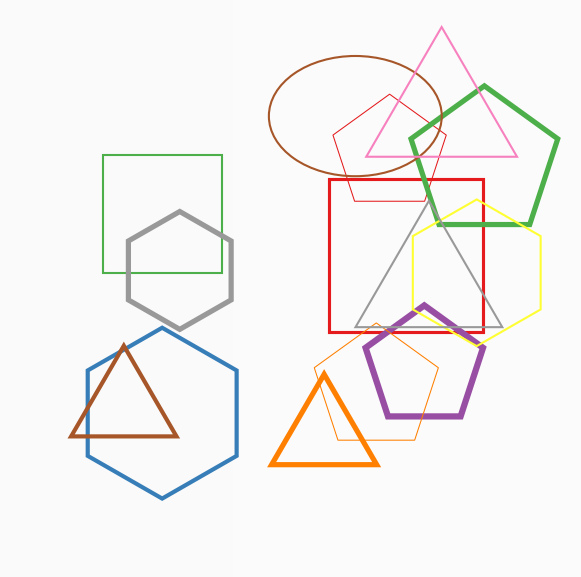[{"shape": "pentagon", "thickness": 0.5, "radius": 0.51, "center": [0.67, 0.734]}, {"shape": "square", "thickness": 1.5, "radius": 0.66, "center": [0.699, 0.557]}, {"shape": "hexagon", "thickness": 2, "radius": 0.74, "center": [0.279, 0.284]}, {"shape": "pentagon", "thickness": 2.5, "radius": 0.66, "center": [0.833, 0.718]}, {"shape": "square", "thickness": 1, "radius": 0.51, "center": [0.28, 0.628]}, {"shape": "pentagon", "thickness": 3, "radius": 0.53, "center": [0.73, 0.364]}, {"shape": "pentagon", "thickness": 0.5, "radius": 0.56, "center": [0.647, 0.328]}, {"shape": "triangle", "thickness": 2.5, "radius": 0.52, "center": [0.558, 0.247]}, {"shape": "hexagon", "thickness": 1, "radius": 0.63, "center": [0.82, 0.527]}, {"shape": "triangle", "thickness": 2, "radius": 0.52, "center": [0.213, 0.296]}, {"shape": "oval", "thickness": 1, "radius": 0.74, "center": [0.611, 0.798]}, {"shape": "triangle", "thickness": 1, "radius": 0.75, "center": [0.76, 0.803]}, {"shape": "triangle", "thickness": 1, "radius": 0.73, "center": [0.738, 0.506]}, {"shape": "hexagon", "thickness": 2.5, "radius": 0.51, "center": [0.309, 0.531]}]